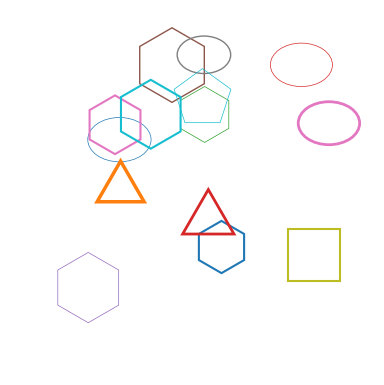[{"shape": "oval", "thickness": 0.5, "radius": 0.41, "center": [0.31, 0.637]}, {"shape": "hexagon", "thickness": 1.5, "radius": 0.34, "center": [0.575, 0.358]}, {"shape": "triangle", "thickness": 2.5, "radius": 0.35, "center": [0.313, 0.511]}, {"shape": "hexagon", "thickness": 0.5, "radius": 0.36, "center": [0.531, 0.703]}, {"shape": "triangle", "thickness": 2, "radius": 0.39, "center": [0.541, 0.431]}, {"shape": "oval", "thickness": 0.5, "radius": 0.4, "center": [0.783, 0.832]}, {"shape": "hexagon", "thickness": 0.5, "radius": 0.46, "center": [0.229, 0.253]}, {"shape": "hexagon", "thickness": 1, "radius": 0.48, "center": [0.447, 0.831]}, {"shape": "hexagon", "thickness": 1.5, "radius": 0.38, "center": [0.299, 0.676]}, {"shape": "oval", "thickness": 2, "radius": 0.4, "center": [0.854, 0.68]}, {"shape": "oval", "thickness": 1, "radius": 0.35, "center": [0.53, 0.858]}, {"shape": "square", "thickness": 1.5, "radius": 0.34, "center": [0.816, 0.337]}, {"shape": "pentagon", "thickness": 0.5, "radius": 0.39, "center": [0.526, 0.744]}, {"shape": "hexagon", "thickness": 1.5, "radius": 0.45, "center": [0.392, 0.703]}]